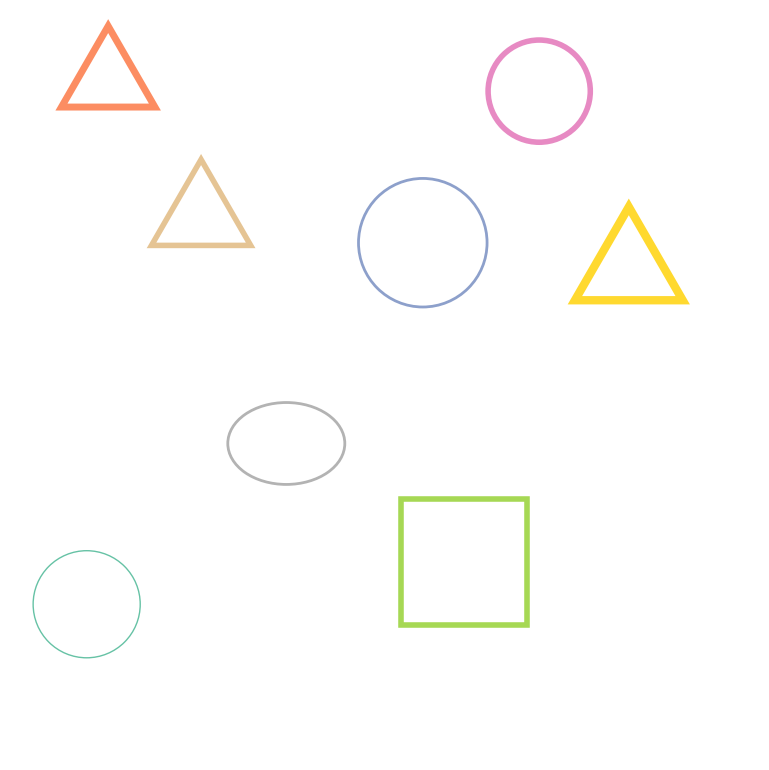[{"shape": "circle", "thickness": 0.5, "radius": 0.35, "center": [0.113, 0.215]}, {"shape": "triangle", "thickness": 2.5, "radius": 0.35, "center": [0.14, 0.896]}, {"shape": "circle", "thickness": 1, "radius": 0.42, "center": [0.549, 0.685]}, {"shape": "circle", "thickness": 2, "radius": 0.33, "center": [0.7, 0.882]}, {"shape": "square", "thickness": 2, "radius": 0.41, "center": [0.602, 0.271]}, {"shape": "triangle", "thickness": 3, "radius": 0.4, "center": [0.817, 0.65]}, {"shape": "triangle", "thickness": 2, "radius": 0.37, "center": [0.261, 0.718]}, {"shape": "oval", "thickness": 1, "radius": 0.38, "center": [0.372, 0.424]}]